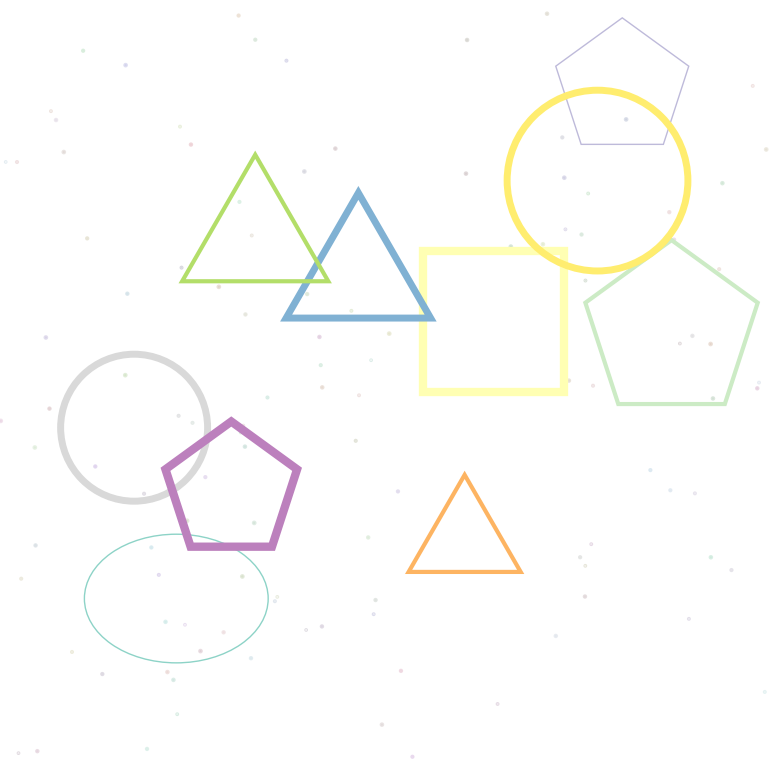[{"shape": "oval", "thickness": 0.5, "radius": 0.6, "center": [0.229, 0.223]}, {"shape": "square", "thickness": 3, "radius": 0.46, "center": [0.641, 0.582]}, {"shape": "pentagon", "thickness": 0.5, "radius": 0.45, "center": [0.808, 0.886]}, {"shape": "triangle", "thickness": 2.5, "radius": 0.54, "center": [0.465, 0.641]}, {"shape": "triangle", "thickness": 1.5, "radius": 0.42, "center": [0.603, 0.299]}, {"shape": "triangle", "thickness": 1.5, "radius": 0.55, "center": [0.331, 0.69]}, {"shape": "circle", "thickness": 2.5, "radius": 0.48, "center": [0.174, 0.445]}, {"shape": "pentagon", "thickness": 3, "radius": 0.45, "center": [0.3, 0.363]}, {"shape": "pentagon", "thickness": 1.5, "radius": 0.59, "center": [0.872, 0.57]}, {"shape": "circle", "thickness": 2.5, "radius": 0.59, "center": [0.776, 0.765]}]